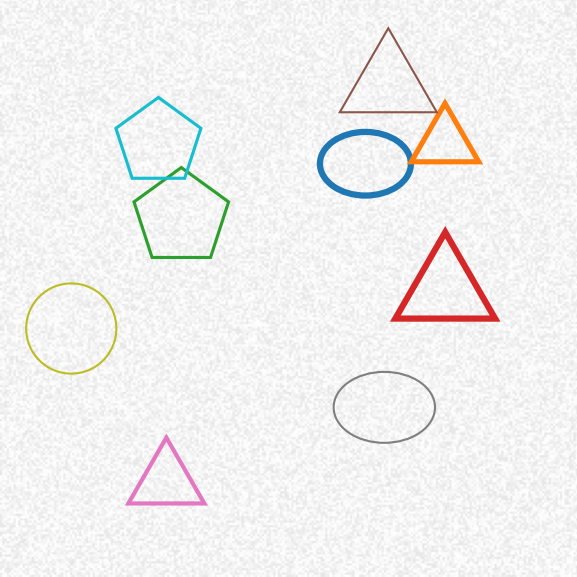[{"shape": "oval", "thickness": 3, "radius": 0.39, "center": [0.633, 0.716]}, {"shape": "triangle", "thickness": 2.5, "radius": 0.34, "center": [0.771, 0.753]}, {"shape": "pentagon", "thickness": 1.5, "radius": 0.43, "center": [0.314, 0.623]}, {"shape": "triangle", "thickness": 3, "radius": 0.5, "center": [0.771, 0.497]}, {"shape": "triangle", "thickness": 1, "radius": 0.49, "center": [0.672, 0.853]}, {"shape": "triangle", "thickness": 2, "radius": 0.38, "center": [0.288, 0.165]}, {"shape": "oval", "thickness": 1, "radius": 0.44, "center": [0.666, 0.294]}, {"shape": "circle", "thickness": 1, "radius": 0.39, "center": [0.123, 0.43]}, {"shape": "pentagon", "thickness": 1.5, "radius": 0.39, "center": [0.274, 0.753]}]